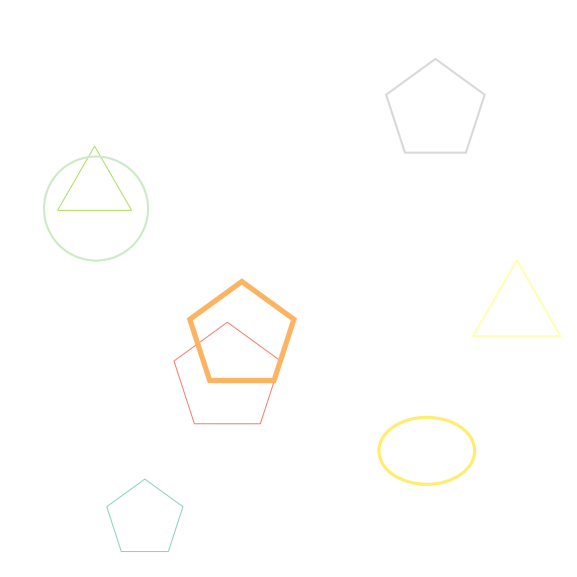[{"shape": "pentagon", "thickness": 0.5, "radius": 0.35, "center": [0.251, 0.1]}, {"shape": "triangle", "thickness": 1, "radius": 0.44, "center": [0.895, 0.461]}, {"shape": "pentagon", "thickness": 0.5, "radius": 0.49, "center": [0.394, 0.344]}, {"shape": "pentagon", "thickness": 2.5, "radius": 0.47, "center": [0.419, 0.417]}, {"shape": "triangle", "thickness": 0.5, "radius": 0.37, "center": [0.164, 0.672]}, {"shape": "pentagon", "thickness": 1, "radius": 0.45, "center": [0.754, 0.807]}, {"shape": "circle", "thickness": 1, "radius": 0.45, "center": [0.166, 0.638]}, {"shape": "oval", "thickness": 1.5, "radius": 0.41, "center": [0.739, 0.218]}]